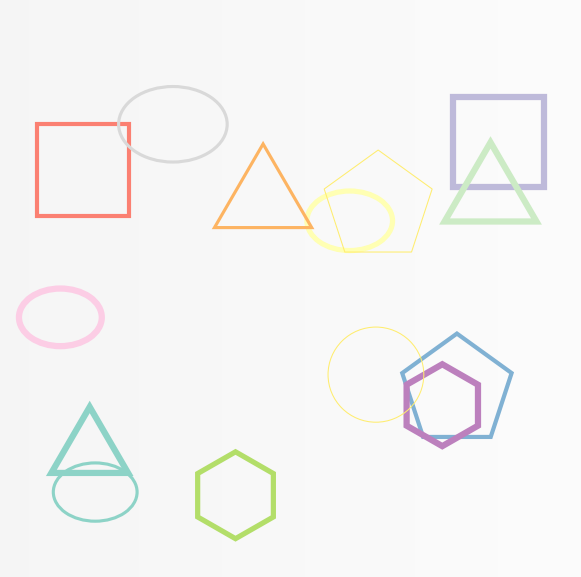[{"shape": "triangle", "thickness": 3, "radius": 0.38, "center": [0.154, 0.218]}, {"shape": "oval", "thickness": 1.5, "radius": 0.36, "center": [0.164, 0.147]}, {"shape": "oval", "thickness": 2.5, "radius": 0.37, "center": [0.602, 0.617]}, {"shape": "square", "thickness": 3, "radius": 0.39, "center": [0.858, 0.753]}, {"shape": "square", "thickness": 2, "radius": 0.4, "center": [0.143, 0.705]}, {"shape": "pentagon", "thickness": 2, "radius": 0.49, "center": [0.786, 0.323]}, {"shape": "triangle", "thickness": 1.5, "radius": 0.48, "center": [0.453, 0.653]}, {"shape": "hexagon", "thickness": 2.5, "radius": 0.38, "center": [0.405, 0.142]}, {"shape": "oval", "thickness": 3, "radius": 0.36, "center": [0.104, 0.45]}, {"shape": "oval", "thickness": 1.5, "radius": 0.47, "center": [0.297, 0.784]}, {"shape": "hexagon", "thickness": 3, "radius": 0.35, "center": [0.761, 0.297]}, {"shape": "triangle", "thickness": 3, "radius": 0.46, "center": [0.844, 0.661]}, {"shape": "circle", "thickness": 0.5, "radius": 0.41, "center": [0.647, 0.35]}, {"shape": "pentagon", "thickness": 0.5, "radius": 0.49, "center": [0.651, 0.642]}]